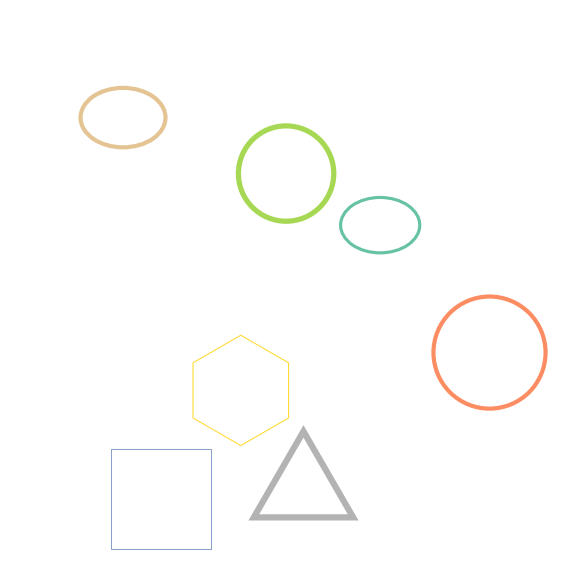[{"shape": "oval", "thickness": 1.5, "radius": 0.34, "center": [0.658, 0.609]}, {"shape": "circle", "thickness": 2, "radius": 0.49, "center": [0.848, 0.389]}, {"shape": "square", "thickness": 0.5, "radius": 0.43, "center": [0.278, 0.134]}, {"shape": "circle", "thickness": 2.5, "radius": 0.41, "center": [0.495, 0.699]}, {"shape": "hexagon", "thickness": 0.5, "radius": 0.48, "center": [0.417, 0.323]}, {"shape": "oval", "thickness": 2, "radius": 0.37, "center": [0.213, 0.795]}, {"shape": "triangle", "thickness": 3, "radius": 0.5, "center": [0.526, 0.153]}]